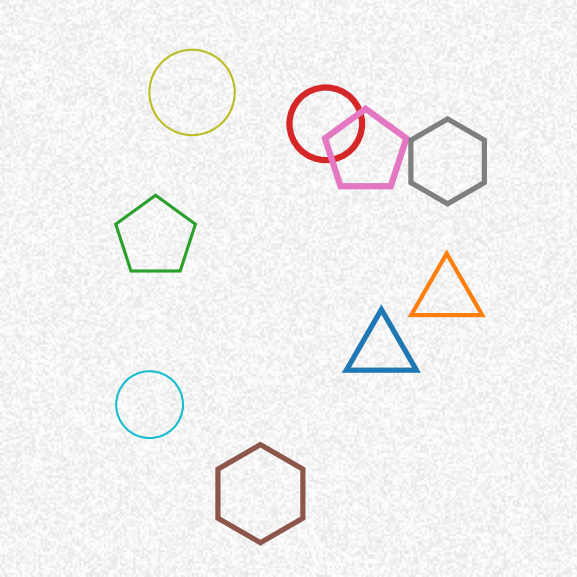[{"shape": "triangle", "thickness": 2.5, "radius": 0.35, "center": [0.66, 0.393]}, {"shape": "triangle", "thickness": 2, "radius": 0.36, "center": [0.774, 0.489]}, {"shape": "pentagon", "thickness": 1.5, "radius": 0.36, "center": [0.269, 0.589]}, {"shape": "circle", "thickness": 3, "radius": 0.31, "center": [0.564, 0.785]}, {"shape": "hexagon", "thickness": 2.5, "radius": 0.42, "center": [0.451, 0.144]}, {"shape": "pentagon", "thickness": 3, "radius": 0.37, "center": [0.633, 0.737]}, {"shape": "hexagon", "thickness": 2.5, "radius": 0.37, "center": [0.775, 0.72]}, {"shape": "circle", "thickness": 1, "radius": 0.37, "center": [0.333, 0.839]}, {"shape": "circle", "thickness": 1, "radius": 0.29, "center": [0.259, 0.298]}]